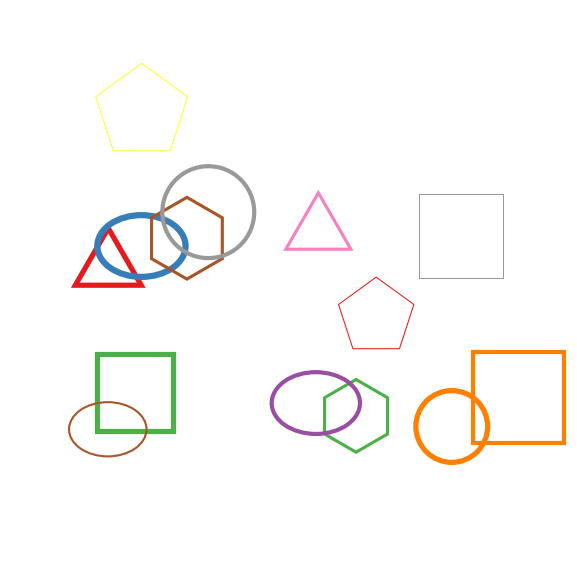[{"shape": "pentagon", "thickness": 0.5, "radius": 0.34, "center": [0.651, 0.451]}, {"shape": "triangle", "thickness": 2.5, "radius": 0.33, "center": [0.187, 0.538]}, {"shape": "oval", "thickness": 3, "radius": 0.38, "center": [0.245, 0.573]}, {"shape": "hexagon", "thickness": 1.5, "radius": 0.31, "center": [0.617, 0.279]}, {"shape": "square", "thickness": 2.5, "radius": 0.33, "center": [0.234, 0.32]}, {"shape": "oval", "thickness": 2, "radius": 0.38, "center": [0.547, 0.301]}, {"shape": "square", "thickness": 2, "radius": 0.39, "center": [0.898, 0.311]}, {"shape": "circle", "thickness": 2.5, "radius": 0.31, "center": [0.782, 0.261]}, {"shape": "pentagon", "thickness": 0.5, "radius": 0.42, "center": [0.245, 0.806]}, {"shape": "hexagon", "thickness": 1.5, "radius": 0.35, "center": [0.324, 0.587]}, {"shape": "oval", "thickness": 1, "radius": 0.34, "center": [0.187, 0.256]}, {"shape": "triangle", "thickness": 1.5, "radius": 0.33, "center": [0.551, 0.6]}, {"shape": "square", "thickness": 0.5, "radius": 0.36, "center": [0.799, 0.591]}, {"shape": "circle", "thickness": 2, "radius": 0.4, "center": [0.361, 0.632]}]